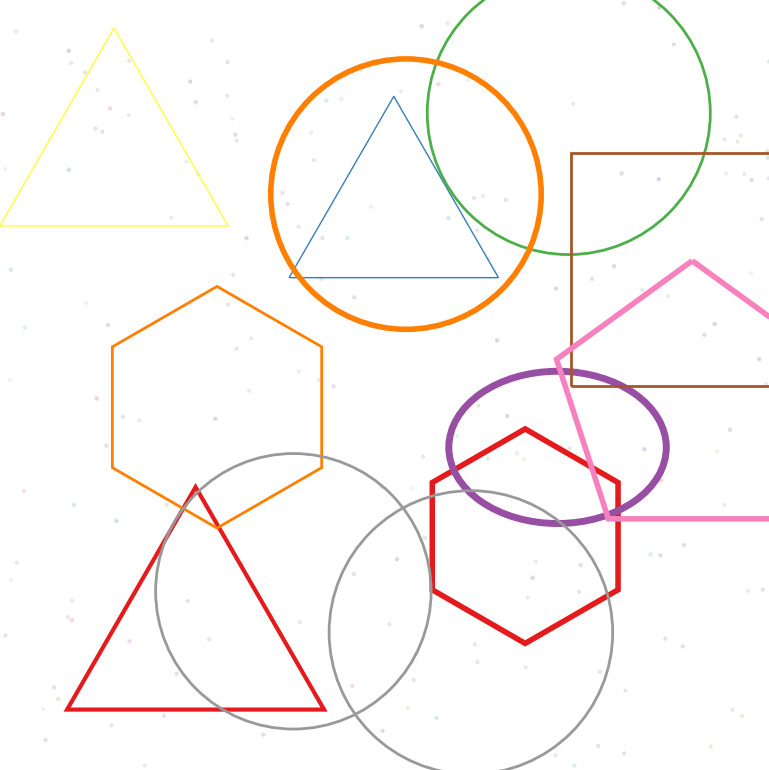[{"shape": "triangle", "thickness": 1.5, "radius": 0.96, "center": [0.254, 0.175]}, {"shape": "hexagon", "thickness": 2, "radius": 0.7, "center": [0.682, 0.304]}, {"shape": "triangle", "thickness": 0.5, "radius": 0.78, "center": [0.511, 0.718]}, {"shape": "circle", "thickness": 1, "radius": 0.92, "center": [0.739, 0.853]}, {"shape": "oval", "thickness": 2.5, "radius": 0.71, "center": [0.724, 0.419]}, {"shape": "hexagon", "thickness": 1, "radius": 0.78, "center": [0.282, 0.471]}, {"shape": "circle", "thickness": 2, "radius": 0.88, "center": [0.527, 0.748]}, {"shape": "triangle", "thickness": 0.5, "radius": 0.86, "center": [0.148, 0.792]}, {"shape": "square", "thickness": 1, "radius": 0.76, "center": [0.893, 0.65]}, {"shape": "pentagon", "thickness": 2, "radius": 0.93, "center": [0.899, 0.476]}, {"shape": "circle", "thickness": 1, "radius": 0.89, "center": [0.381, 0.232]}, {"shape": "circle", "thickness": 1, "radius": 0.92, "center": [0.612, 0.179]}]